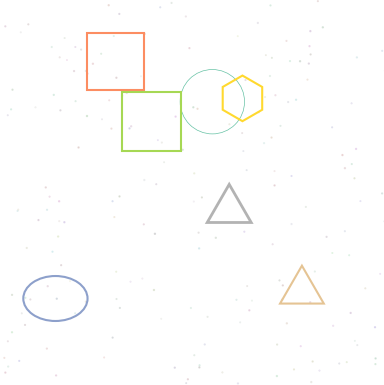[{"shape": "circle", "thickness": 0.5, "radius": 0.42, "center": [0.552, 0.736]}, {"shape": "square", "thickness": 1.5, "radius": 0.37, "center": [0.299, 0.84]}, {"shape": "oval", "thickness": 1.5, "radius": 0.42, "center": [0.144, 0.225]}, {"shape": "square", "thickness": 1.5, "radius": 0.38, "center": [0.393, 0.684]}, {"shape": "hexagon", "thickness": 1.5, "radius": 0.3, "center": [0.63, 0.745]}, {"shape": "triangle", "thickness": 1.5, "radius": 0.33, "center": [0.784, 0.244]}, {"shape": "triangle", "thickness": 2, "radius": 0.33, "center": [0.595, 0.455]}]